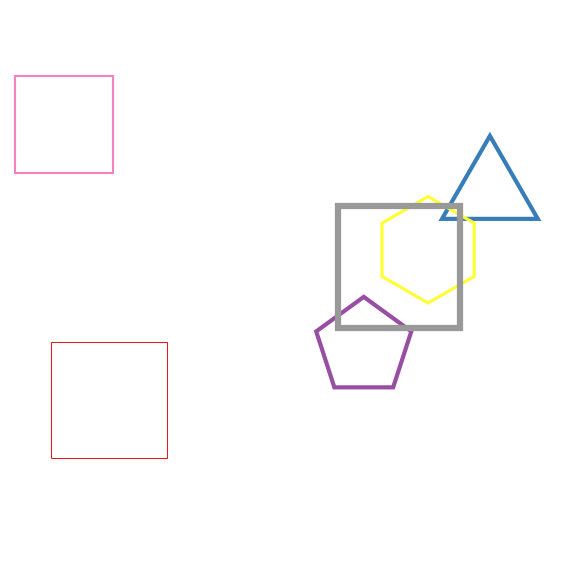[{"shape": "square", "thickness": 0.5, "radius": 0.5, "center": [0.188, 0.307]}, {"shape": "triangle", "thickness": 2, "radius": 0.48, "center": [0.848, 0.668]}, {"shape": "pentagon", "thickness": 2, "radius": 0.43, "center": [0.63, 0.398]}, {"shape": "hexagon", "thickness": 1.5, "radius": 0.46, "center": [0.741, 0.567]}, {"shape": "square", "thickness": 1, "radius": 0.42, "center": [0.111, 0.784]}, {"shape": "square", "thickness": 3, "radius": 0.53, "center": [0.691, 0.537]}]